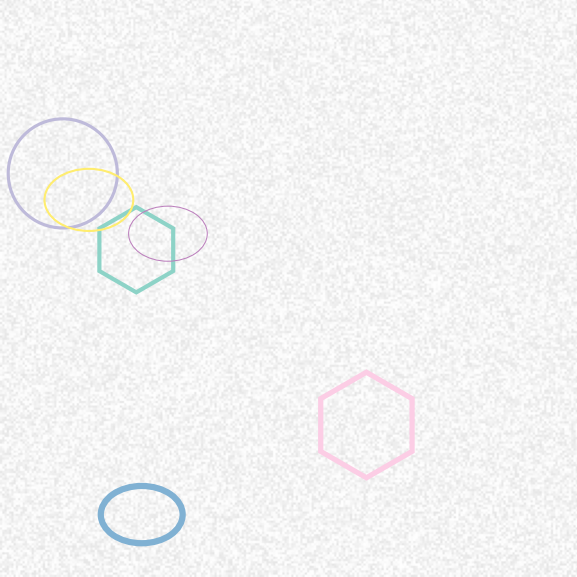[{"shape": "hexagon", "thickness": 2, "radius": 0.37, "center": [0.236, 0.567]}, {"shape": "circle", "thickness": 1.5, "radius": 0.47, "center": [0.109, 0.699]}, {"shape": "oval", "thickness": 3, "radius": 0.35, "center": [0.245, 0.108]}, {"shape": "hexagon", "thickness": 2.5, "radius": 0.46, "center": [0.634, 0.263]}, {"shape": "oval", "thickness": 0.5, "radius": 0.34, "center": [0.291, 0.594]}, {"shape": "oval", "thickness": 1, "radius": 0.38, "center": [0.154, 0.653]}]